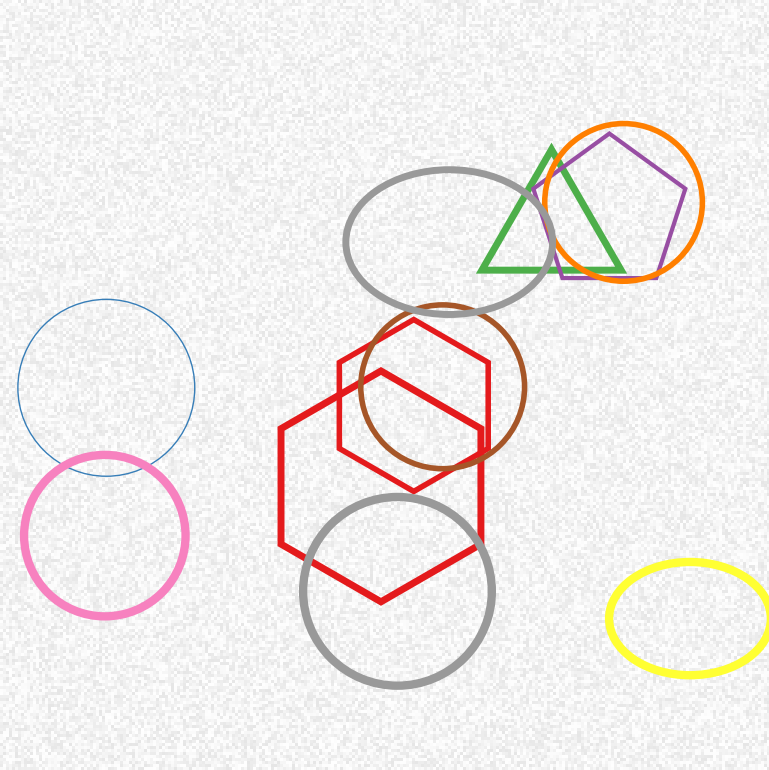[{"shape": "hexagon", "thickness": 2, "radius": 0.56, "center": [0.537, 0.473]}, {"shape": "hexagon", "thickness": 2.5, "radius": 0.75, "center": [0.495, 0.368]}, {"shape": "circle", "thickness": 0.5, "radius": 0.57, "center": [0.138, 0.496]}, {"shape": "triangle", "thickness": 2.5, "radius": 0.52, "center": [0.716, 0.701]}, {"shape": "pentagon", "thickness": 1.5, "radius": 0.52, "center": [0.791, 0.723]}, {"shape": "circle", "thickness": 2, "radius": 0.51, "center": [0.81, 0.737]}, {"shape": "oval", "thickness": 3, "radius": 0.53, "center": [0.896, 0.197]}, {"shape": "circle", "thickness": 2, "radius": 0.53, "center": [0.575, 0.498]}, {"shape": "circle", "thickness": 3, "radius": 0.52, "center": [0.136, 0.304]}, {"shape": "circle", "thickness": 3, "radius": 0.61, "center": [0.516, 0.232]}, {"shape": "oval", "thickness": 2.5, "radius": 0.67, "center": [0.583, 0.686]}]